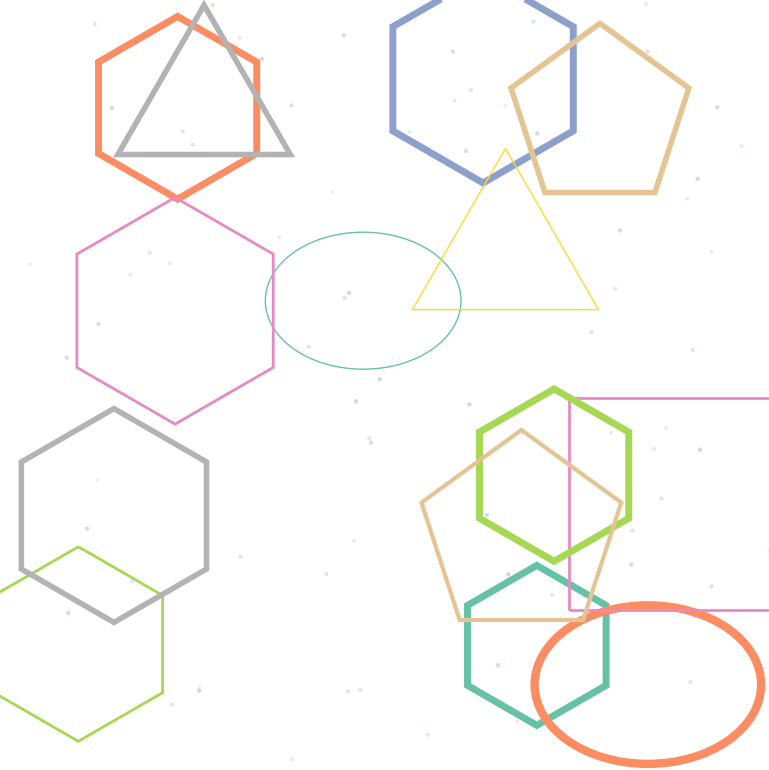[{"shape": "hexagon", "thickness": 2.5, "radius": 0.52, "center": [0.697, 0.162]}, {"shape": "oval", "thickness": 0.5, "radius": 0.64, "center": [0.472, 0.609]}, {"shape": "oval", "thickness": 3, "radius": 0.74, "center": [0.841, 0.111]}, {"shape": "hexagon", "thickness": 2.5, "radius": 0.59, "center": [0.231, 0.86]}, {"shape": "hexagon", "thickness": 2.5, "radius": 0.68, "center": [0.627, 0.898]}, {"shape": "hexagon", "thickness": 1, "radius": 0.74, "center": [0.227, 0.596]}, {"shape": "square", "thickness": 1, "radius": 0.69, "center": [0.876, 0.346]}, {"shape": "hexagon", "thickness": 2.5, "radius": 0.56, "center": [0.72, 0.383]}, {"shape": "hexagon", "thickness": 1, "radius": 0.63, "center": [0.102, 0.164]}, {"shape": "triangle", "thickness": 0.5, "radius": 0.7, "center": [0.656, 0.668]}, {"shape": "pentagon", "thickness": 2, "radius": 0.61, "center": [0.779, 0.848]}, {"shape": "pentagon", "thickness": 1.5, "radius": 0.68, "center": [0.677, 0.305]}, {"shape": "hexagon", "thickness": 2, "radius": 0.69, "center": [0.148, 0.331]}, {"shape": "triangle", "thickness": 2, "radius": 0.65, "center": [0.265, 0.864]}]